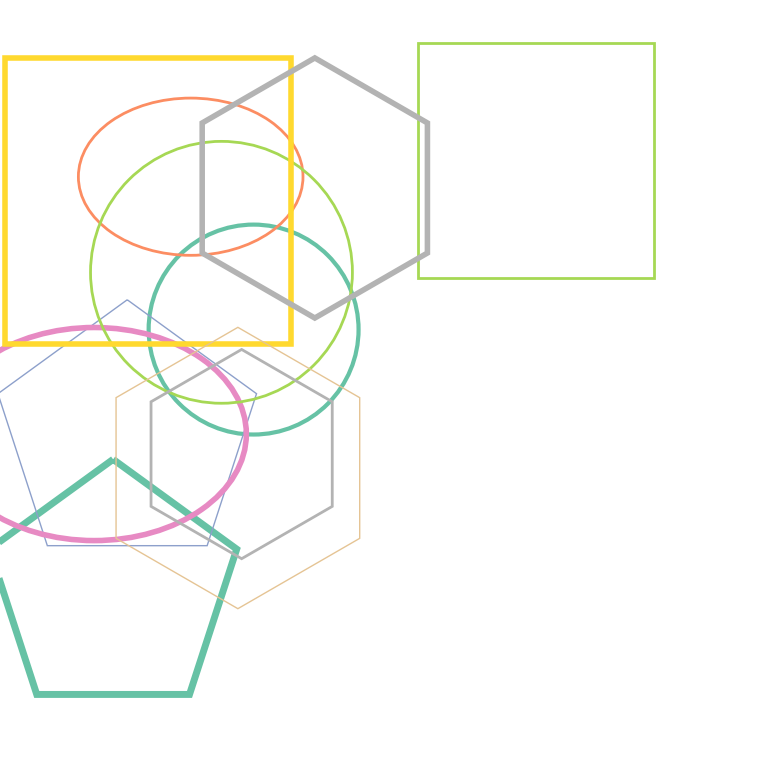[{"shape": "pentagon", "thickness": 2.5, "radius": 0.84, "center": [0.147, 0.235]}, {"shape": "circle", "thickness": 1.5, "radius": 0.68, "center": [0.329, 0.572]}, {"shape": "oval", "thickness": 1, "radius": 0.73, "center": [0.248, 0.771]}, {"shape": "pentagon", "thickness": 0.5, "radius": 0.88, "center": [0.165, 0.434]}, {"shape": "oval", "thickness": 2, "radius": 0.99, "center": [0.122, 0.436]}, {"shape": "circle", "thickness": 1, "radius": 0.85, "center": [0.288, 0.646]}, {"shape": "square", "thickness": 1, "radius": 0.76, "center": [0.696, 0.792]}, {"shape": "square", "thickness": 2, "radius": 0.93, "center": [0.192, 0.739]}, {"shape": "hexagon", "thickness": 0.5, "radius": 0.91, "center": [0.309, 0.392]}, {"shape": "hexagon", "thickness": 1, "radius": 0.68, "center": [0.314, 0.41]}, {"shape": "hexagon", "thickness": 2, "radius": 0.84, "center": [0.409, 0.756]}]